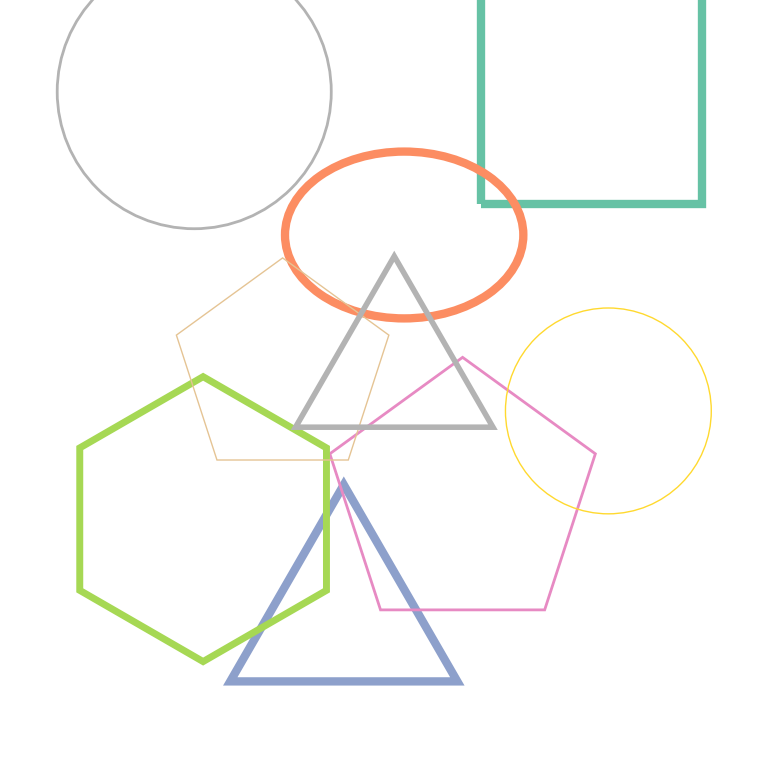[{"shape": "square", "thickness": 3, "radius": 0.72, "center": [0.768, 0.878]}, {"shape": "oval", "thickness": 3, "radius": 0.77, "center": [0.525, 0.695]}, {"shape": "triangle", "thickness": 3, "radius": 0.85, "center": [0.446, 0.2]}, {"shape": "pentagon", "thickness": 1, "radius": 0.91, "center": [0.601, 0.355]}, {"shape": "hexagon", "thickness": 2.5, "radius": 0.92, "center": [0.264, 0.326]}, {"shape": "circle", "thickness": 0.5, "radius": 0.67, "center": [0.79, 0.466]}, {"shape": "pentagon", "thickness": 0.5, "radius": 0.73, "center": [0.367, 0.52]}, {"shape": "triangle", "thickness": 2, "radius": 0.74, "center": [0.512, 0.519]}, {"shape": "circle", "thickness": 1, "radius": 0.89, "center": [0.252, 0.881]}]